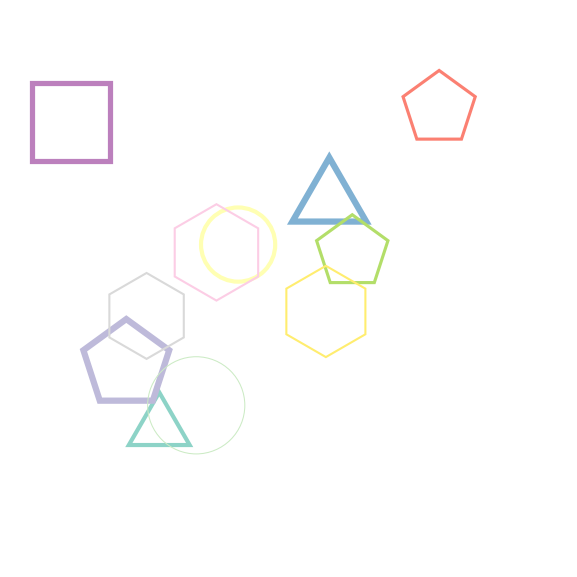[{"shape": "triangle", "thickness": 2, "radius": 0.3, "center": [0.276, 0.259]}, {"shape": "circle", "thickness": 2, "radius": 0.32, "center": [0.412, 0.576]}, {"shape": "pentagon", "thickness": 3, "radius": 0.39, "center": [0.219, 0.369]}, {"shape": "pentagon", "thickness": 1.5, "radius": 0.33, "center": [0.76, 0.811]}, {"shape": "triangle", "thickness": 3, "radius": 0.37, "center": [0.57, 0.652]}, {"shape": "pentagon", "thickness": 1.5, "radius": 0.32, "center": [0.61, 0.562]}, {"shape": "hexagon", "thickness": 1, "radius": 0.42, "center": [0.375, 0.562]}, {"shape": "hexagon", "thickness": 1, "radius": 0.37, "center": [0.254, 0.452]}, {"shape": "square", "thickness": 2.5, "radius": 0.34, "center": [0.123, 0.788]}, {"shape": "circle", "thickness": 0.5, "radius": 0.42, "center": [0.34, 0.297]}, {"shape": "hexagon", "thickness": 1, "radius": 0.4, "center": [0.564, 0.46]}]